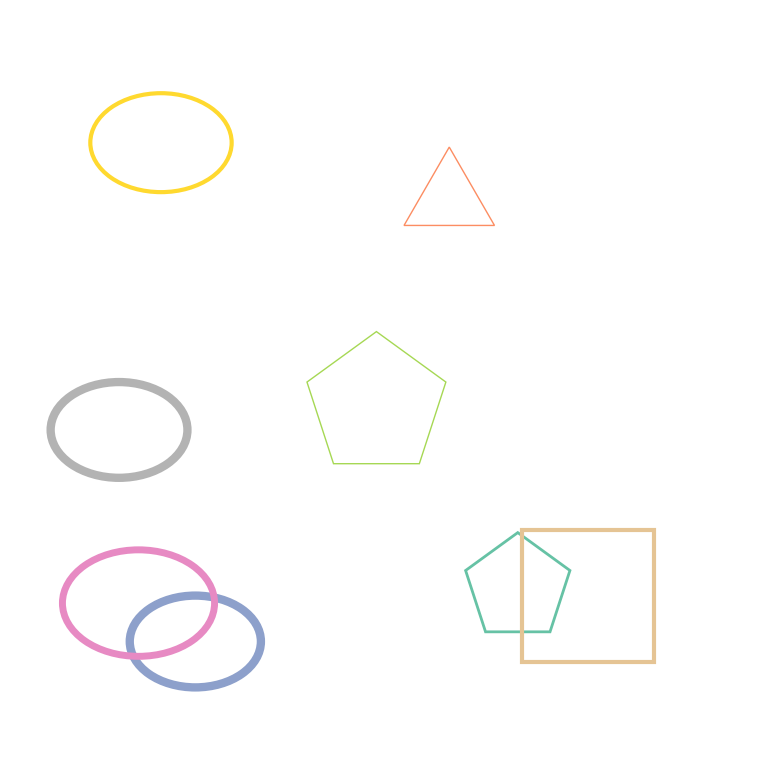[{"shape": "pentagon", "thickness": 1, "radius": 0.36, "center": [0.672, 0.237]}, {"shape": "triangle", "thickness": 0.5, "radius": 0.34, "center": [0.583, 0.741]}, {"shape": "oval", "thickness": 3, "radius": 0.43, "center": [0.254, 0.167]}, {"shape": "oval", "thickness": 2.5, "radius": 0.49, "center": [0.18, 0.217]}, {"shape": "pentagon", "thickness": 0.5, "radius": 0.47, "center": [0.489, 0.475]}, {"shape": "oval", "thickness": 1.5, "radius": 0.46, "center": [0.209, 0.815]}, {"shape": "square", "thickness": 1.5, "radius": 0.43, "center": [0.764, 0.226]}, {"shape": "oval", "thickness": 3, "radius": 0.44, "center": [0.155, 0.442]}]